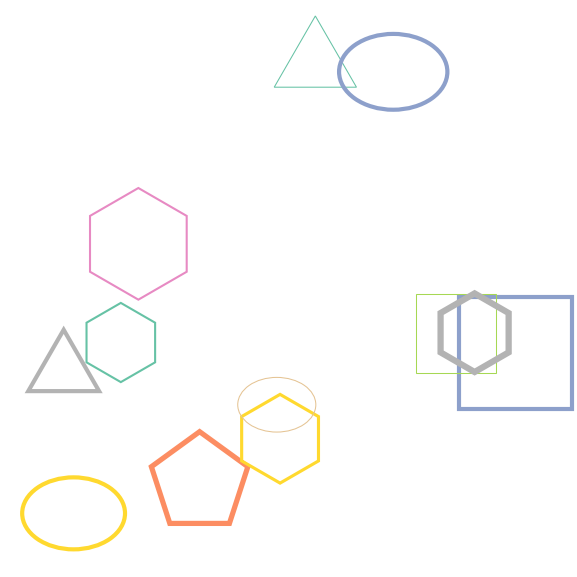[{"shape": "hexagon", "thickness": 1, "radius": 0.34, "center": [0.209, 0.406]}, {"shape": "triangle", "thickness": 0.5, "radius": 0.41, "center": [0.546, 0.889]}, {"shape": "pentagon", "thickness": 2.5, "radius": 0.44, "center": [0.346, 0.164]}, {"shape": "oval", "thickness": 2, "radius": 0.47, "center": [0.681, 0.875]}, {"shape": "square", "thickness": 2, "radius": 0.49, "center": [0.893, 0.388]}, {"shape": "hexagon", "thickness": 1, "radius": 0.48, "center": [0.24, 0.577]}, {"shape": "square", "thickness": 0.5, "radius": 0.34, "center": [0.79, 0.421]}, {"shape": "hexagon", "thickness": 1.5, "radius": 0.38, "center": [0.485, 0.239]}, {"shape": "oval", "thickness": 2, "radius": 0.45, "center": [0.127, 0.11]}, {"shape": "oval", "thickness": 0.5, "radius": 0.34, "center": [0.479, 0.298]}, {"shape": "hexagon", "thickness": 3, "radius": 0.34, "center": [0.822, 0.423]}, {"shape": "triangle", "thickness": 2, "radius": 0.35, "center": [0.11, 0.357]}]